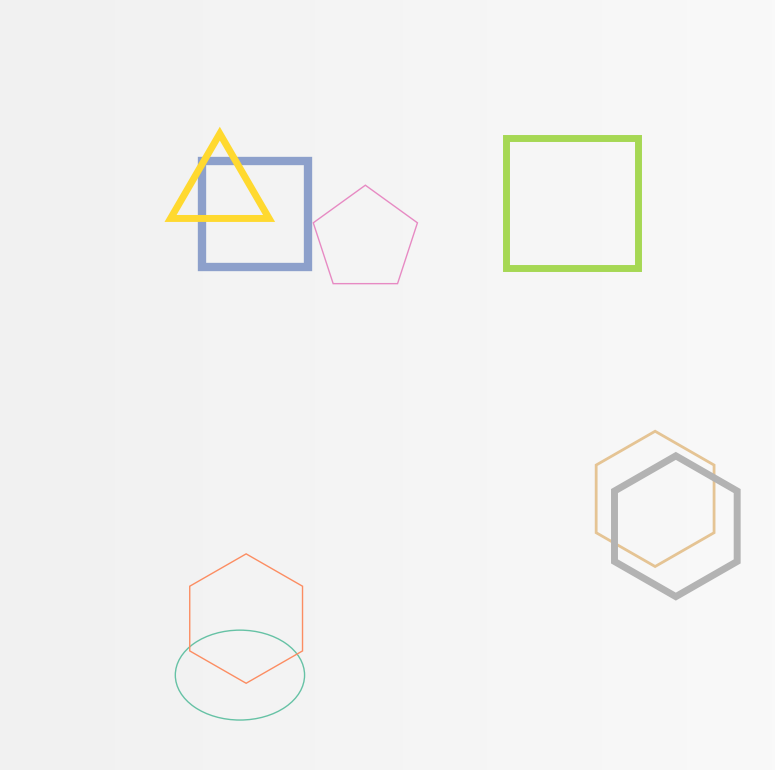[{"shape": "oval", "thickness": 0.5, "radius": 0.42, "center": [0.31, 0.123]}, {"shape": "hexagon", "thickness": 0.5, "radius": 0.42, "center": [0.318, 0.197]}, {"shape": "square", "thickness": 3, "radius": 0.34, "center": [0.329, 0.722]}, {"shape": "pentagon", "thickness": 0.5, "radius": 0.35, "center": [0.471, 0.689]}, {"shape": "square", "thickness": 2.5, "radius": 0.42, "center": [0.738, 0.736]}, {"shape": "triangle", "thickness": 2.5, "radius": 0.37, "center": [0.284, 0.753]}, {"shape": "hexagon", "thickness": 1, "radius": 0.44, "center": [0.845, 0.352]}, {"shape": "hexagon", "thickness": 2.5, "radius": 0.46, "center": [0.872, 0.317]}]